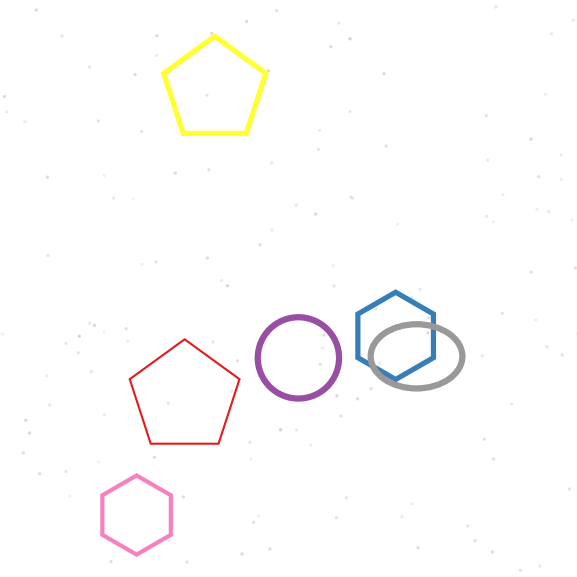[{"shape": "pentagon", "thickness": 1, "radius": 0.5, "center": [0.32, 0.312]}, {"shape": "hexagon", "thickness": 2.5, "radius": 0.38, "center": [0.685, 0.418]}, {"shape": "circle", "thickness": 3, "radius": 0.35, "center": [0.517, 0.379]}, {"shape": "pentagon", "thickness": 2.5, "radius": 0.46, "center": [0.372, 0.843]}, {"shape": "hexagon", "thickness": 2, "radius": 0.34, "center": [0.237, 0.107]}, {"shape": "oval", "thickness": 3, "radius": 0.4, "center": [0.721, 0.382]}]